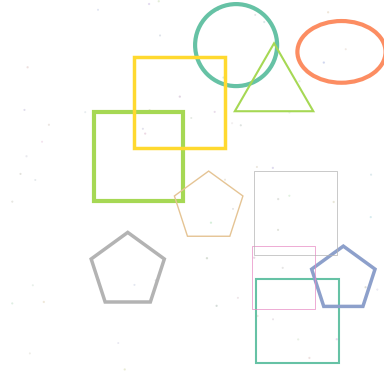[{"shape": "square", "thickness": 1.5, "radius": 0.54, "center": [0.772, 0.167]}, {"shape": "circle", "thickness": 3, "radius": 0.53, "center": [0.613, 0.883]}, {"shape": "oval", "thickness": 3, "radius": 0.57, "center": [0.887, 0.865]}, {"shape": "pentagon", "thickness": 2.5, "radius": 0.43, "center": [0.892, 0.274]}, {"shape": "square", "thickness": 0.5, "radius": 0.41, "center": [0.737, 0.28]}, {"shape": "square", "thickness": 3, "radius": 0.58, "center": [0.36, 0.593]}, {"shape": "triangle", "thickness": 1.5, "radius": 0.59, "center": [0.712, 0.77]}, {"shape": "square", "thickness": 2.5, "radius": 0.59, "center": [0.466, 0.734]}, {"shape": "pentagon", "thickness": 1, "radius": 0.47, "center": [0.542, 0.462]}, {"shape": "pentagon", "thickness": 2.5, "radius": 0.5, "center": [0.332, 0.296]}, {"shape": "square", "thickness": 0.5, "radius": 0.54, "center": [0.768, 0.447]}]